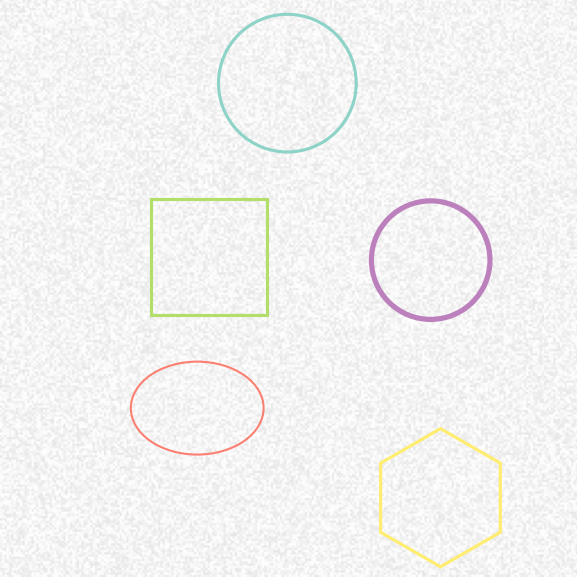[{"shape": "circle", "thickness": 1.5, "radius": 0.6, "center": [0.498, 0.855]}, {"shape": "oval", "thickness": 1, "radius": 0.57, "center": [0.342, 0.292]}, {"shape": "square", "thickness": 1.5, "radius": 0.5, "center": [0.361, 0.555]}, {"shape": "circle", "thickness": 2.5, "radius": 0.51, "center": [0.746, 0.549]}, {"shape": "hexagon", "thickness": 1.5, "radius": 0.6, "center": [0.763, 0.137]}]